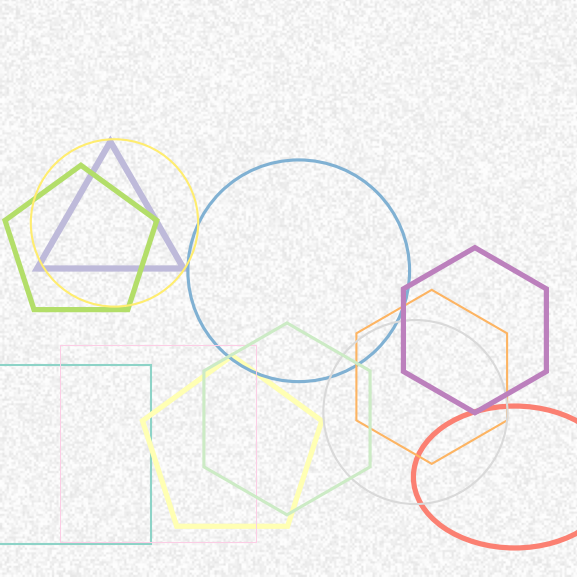[{"shape": "square", "thickness": 1, "radius": 0.78, "center": [0.107, 0.212]}, {"shape": "pentagon", "thickness": 2.5, "radius": 0.82, "center": [0.402, 0.22]}, {"shape": "triangle", "thickness": 3, "radius": 0.73, "center": [0.191, 0.607]}, {"shape": "oval", "thickness": 2.5, "radius": 0.88, "center": [0.891, 0.173]}, {"shape": "circle", "thickness": 1.5, "radius": 0.96, "center": [0.517, 0.53]}, {"shape": "hexagon", "thickness": 1, "radius": 0.75, "center": [0.748, 0.347]}, {"shape": "pentagon", "thickness": 2.5, "radius": 0.69, "center": [0.14, 0.575]}, {"shape": "square", "thickness": 0.5, "radius": 0.85, "center": [0.274, 0.231]}, {"shape": "circle", "thickness": 1, "radius": 0.8, "center": [0.719, 0.286]}, {"shape": "hexagon", "thickness": 2.5, "radius": 0.71, "center": [0.822, 0.427]}, {"shape": "hexagon", "thickness": 1.5, "radius": 0.83, "center": [0.497, 0.274]}, {"shape": "circle", "thickness": 1, "radius": 0.72, "center": [0.198, 0.613]}]